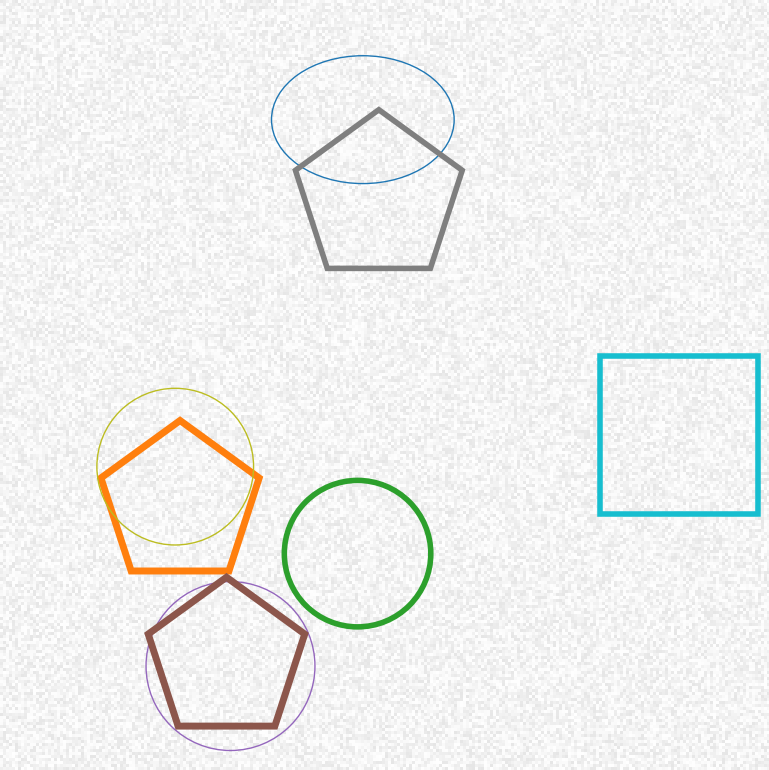[{"shape": "oval", "thickness": 0.5, "radius": 0.59, "center": [0.471, 0.845]}, {"shape": "pentagon", "thickness": 2.5, "radius": 0.54, "center": [0.234, 0.346]}, {"shape": "circle", "thickness": 2, "radius": 0.48, "center": [0.464, 0.281]}, {"shape": "circle", "thickness": 0.5, "radius": 0.55, "center": [0.299, 0.135]}, {"shape": "pentagon", "thickness": 2.5, "radius": 0.53, "center": [0.294, 0.143]}, {"shape": "pentagon", "thickness": 2, "radius": 0.57, "center": [0.492, 0.744]}, {"shape": "circle", "thickness": 0.5, "radius": 0.51, "center": [0.228, 0.394]}, {"shape": "square", "thickness": 2, "radius": 0.52, "center": [0.882, 0.435]}]